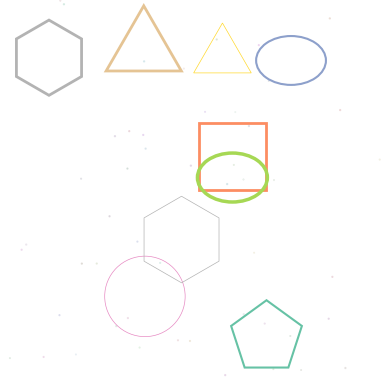[{"shape": "pentagon", "thickness": 1.5, "radius": 0.48, "center": [0.692, 0.124]}, {"shape": "square", "thickness": 2, "radius": 0.43, "center": [0.604, 0.593]}, {"shape": "oval", "thickness": 1.5, "radius": 0.45, "center": [0.756, 0.843]}, {"shape": "circle", "thickness": 0.5, "radius": 0.52, "center": [0.376, 0.23]}, {"shape": "oval", "thickness": 2.5, "radius": 0.45, "center": [0.604, 0.539]}, {"shape": "triangle", "thickness": 0.5, "radius": 0.43, "center": [0.578, 0.854]}, {"shape": "triangle", "thickness": 2, "radius": 0.56, "center": [0.373, 0.872]}, {"shape": "hexagon", "thickness": 2, "radius": 0.49, "center": [0.127, 0.85]}, {"shape": "hexagon", "thickness": 0.5, "radius": 0.56, "center": [0.471, 0.378]}]